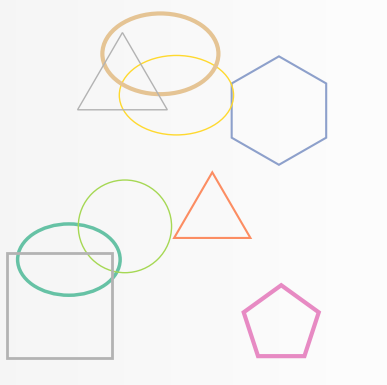[{"shape": "oval", "thickness": 2.5, "radius": 0.66, "center": [0.178, 0.326]}, {"shape": "triangle", "thickness": 1.5, "radius": 0.57, "center": [0.548, 0.439]}, {"shape": "hexagon", "thickness": 1.5, "radius": 0.7, "center": [0.72, 0.713]}, {"shape": "pentagon", "thickness": 3, "radius": 0.51, "center": [0.726, 0.157]}, {"shape": "circle", "thickness": 1, "radius": 0.6, "center": [0.322, 0.412]}, {"shape": "oval", "thickness": 1, "radius": 0.74, "center": [0.455, 0.753]}, {"shape": "oval", "thickness": 3, "radius": 0.75, "center": [0.414, 0.86]}, {"shape": "square", "thickness": 2, "radius": 0.68, "center": [0.153, 0.207]}, {"shape": "triangle", "thickness": 1, "radius": 0.67, "center": [0.316, 0.782]}]